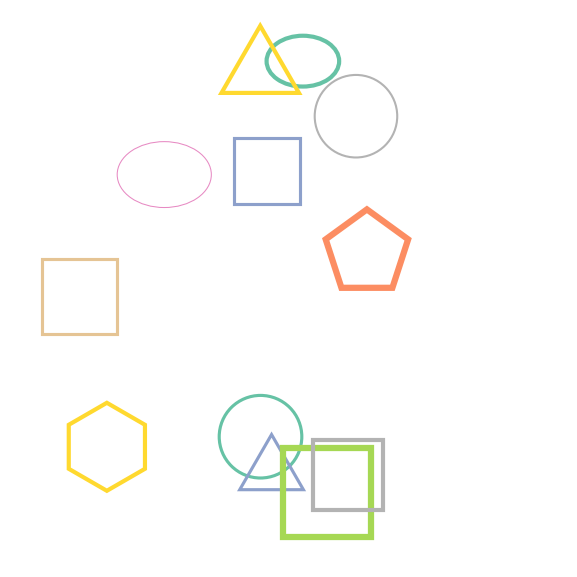[{"shape": "circle", "thickness": 1.5, "radius": 0.36, "center": [0.451, 0.243]}, {"shape": "oval", "thickness": 2, "radius": 0.31, "center": [0.524, 0.893]}, {"shape": "pentagon", "thickness": 3, "radius": 0.38, "center": [0.635, 0.561]}, {"shape": "triangle", "thickness": 1.5, "radius": 0.32, "center": [0.47, 0.183]}, {"shape": "square", "thickness": 1.5, "radius": 0.29, "center": [0.462, 0.703]}, {"shape": "oval", "thickness": 0.5, "radius": 0.41, "center": [0.284, 0.697]}, {"shape": "square", "thickness": 3, "radius": 0.38, "center": [0.566, 0.146]}, {"shape": "triangle", "thickness": 2, "radius": 0.39, "center": [0.451, 0.877]}, {"shape": "hexagon", "thickness": 2, "radius": 0.38, "center": [0.185, 0.225]}, {"shape": "square", "thickness": 1.5, "radius": 0.32, "center": [0.137, 0.485]}, {"shape": "square", "thickness": 2, "radius": 0.3, "center": [0.603, 0.176]}, {"shape": "circle", "thickness": 1, "radius": 0.36, "center": [0.616, 0.798]}]